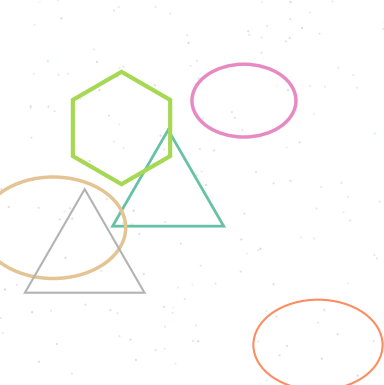[{"shape": "triangle", "thickness": 2, "radius": 0.83, "center": [0.437, 0.496]}, {"shape": "oval", "thickness": 1.5, "radius": 0.84, "center": [0.826, 0.104]}, {"shape": "oval", "thickness": 2.5, "radius": 0.68, "center": [0.634, 0.739]}, {"shape": "hexagon", "thickness": 3, "radius": 0.73, "center": [0.316, 0.668]}, {"shape": "oval", "thickness": 2.5, "radius": 0.94, "center": [0.138, 0.408]}, {"shape": "triangle", "thickness": 1.5, "radius": 0.9, "center": [0.22, 0.329]}]